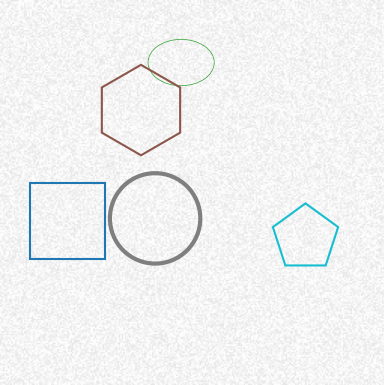[{"shape": "square", "thickness": 1.5, "radius": 0.49, "center": [0.175, 0.425]}, {"shape": "oval", "thickness": 0.5, "radius": 0.43, "center": [0.47, 0.838]}, {"shape": "hexagon", "thickness": 1.5, "radius": 0.59, "center": [0.366, 0.714]}, {"shape": "circle", "thickness": 3, "radius": 0.59, "center": [0.403, 0.433]}, {"shape": "pentagon", "thickness": 1.5, "radius": 0.45, "center": [0.794, 0.383]}]